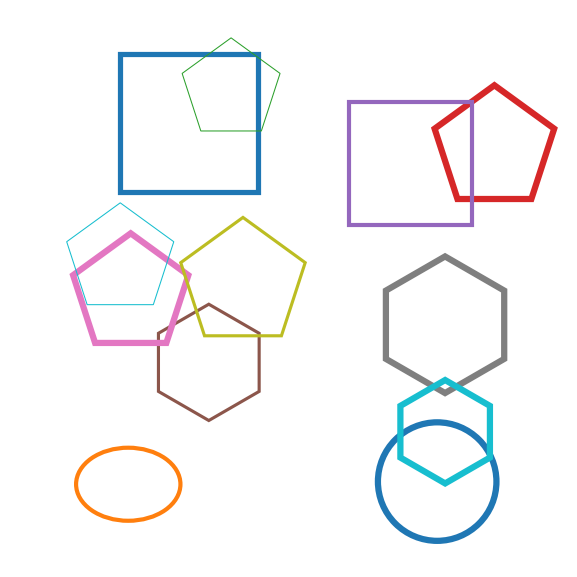[{"shape": "square", "thickness": 2.5, "radius": 0.6, "center": [0.327, 0.786]}, {"shape": "circle", "thickness": 3, "radius": 0.51, "center": [0.757, 0.165]}, {"shape": "oval", "thickness": 2, "radius": 0.45, "center": [0.222, 0.161]}, {"shape": "pentagon", "thickness": 0.5, "radius": 0.45, "center": [0.4, 0.844]}, {"shape": "pentagon", "thickness": 3, "radius": 0.54, "center": [0.856, 0.743]}, {"shape": "square", "thickness": 2, "radius": 0.53, "center": [0.711, 0.715]}, {"shape": "hexagon", "thickness": 1.5, "radius": 0.5, "center": [0.362, 0.372]}, {"shape": "pentagon", "thickness": 3, "radius": 0.52, "center": [0.226, 0.49]}, {"shape": "hexagon", "thickness": 3, "radius": 0.59, "center": [0.771, 0.437]}, {"shape": "pentagon", "thickness": 1.5, "radius": 0.57, "center": [0.421, 0.509]}, {"shape": "hexagon", "thickness": 3, "radius": 0.45, "center": [0.771, 0.252]}, {"shape": "pentagon", "thickness": 0.5, "radius": 0.49, "center": [0.208, 0.55]}]